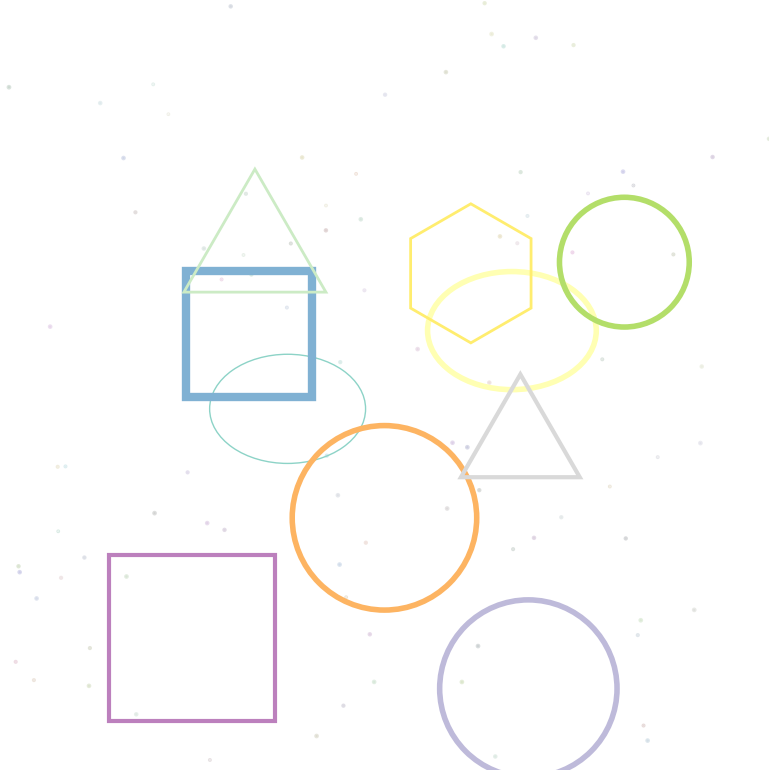[{"shape": "oval", "thickness": 0.5, "radius": 0.51, "center": [0.374, 0.469]}, {"shape": "oval", "thickness": 2, "radius": 0.55, "center": [0.665, 0.571]}, {"shape": "circle", "thickness": 2, "radius": 0.58, "center": [0.686, 0.106]}, {"shape": "square", "thickness": 3, "radius": 0.41, "center": [0.323, 0.566]}, {"shape": "circle", "thickness": 2, "radius": 0.6, "center": [0.499, 0.327]}, {"shape": "circle", "thickness": 2, "radius": 0.42, "center": [0.811, 0.66]}, {"shape": "triangle", "thickness": 1.5, "radius": 0.45, "center": [0.676, 0.425]}, {"shape": "square", "thickness": 1.5, "radius": 0.54, "center": [0.249, 0.172]}, {"shape": "triangle", "thickness": 1, "radius": 0.53, "center": [0.331, 0.674]}, {"shape": "hexagon", "thickness": 1, "radius": 0.45, "center": [0.611, 0.645]}]